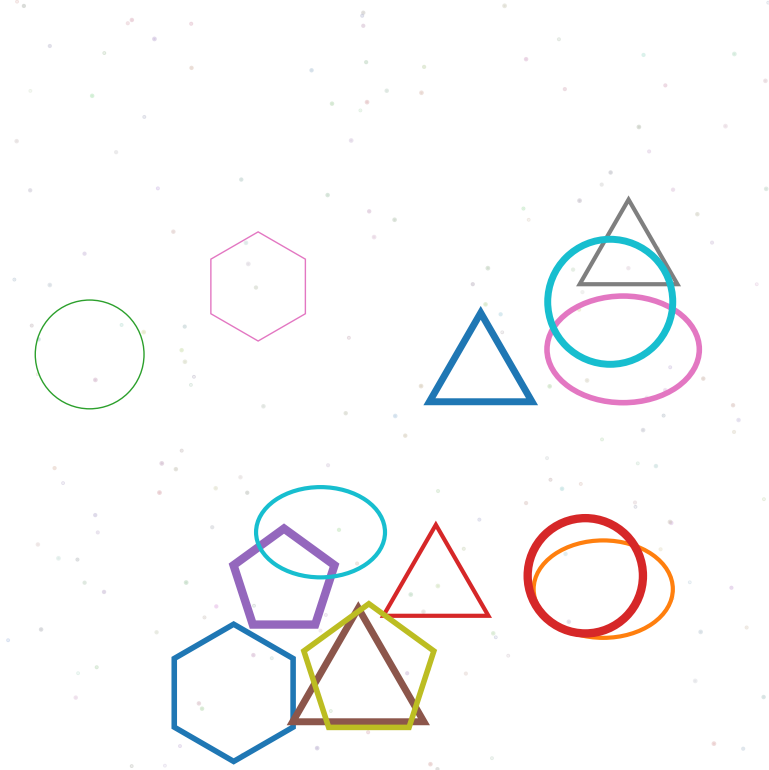[{"shape": "hexagon", "thickness": 2, "radius": 0.45, "center": [0.303, 0.1]}, {"shape": "triangle", "thickness": 2.5, "radius": 0.38, "center": [0.624, 0.517]}, {"shape": "oval", "thickness": 1.5, "radius": 0.45, "center": [0.783, 0.235]}, {"shape": "circle", "thickness": 0.5, "radius": 0.35, "center": [0.116, 0.54]}, {"shape": "triangle", "thickness": 1.5, "radius": 0.39, "center": [0.566, 0.24]}, {"shape": "circle", "thickness": 3, "radius": 0.37, "center": [0.76, 0.252]}, {"shape": "pentagon", "thickness": 3, "radius": 0.34, "center": [0.369, 0.245]}, {"shape": "triangle", "thickness": 2.5, "radius": 0.49, "center": [0.465, 0.112]}, {"shape": "hexagon", "thickness": 0.5, "radius": 0.35, "center": [0.335, 0.628]}, {"shape": "oval", "thickness": 2, "radius": 0.49, "center": [0.809, 0.546]}, {"shape": "triangle", "thickness": 1.5, "radius": 0.37, "center": [0.816, 0.668]}, {"shape": "pentagon", "thickness": 2, "radius": 0.44, "center": [0.479, 0.127]}, {"shape": "circle", "thickness": 2.5, "radius": 0.41, "center": [0.793, 0.608]}, {"shape": "oval", "thickness": 1.5, "radius": 0.42, "center": [0.416, 0.309]}]